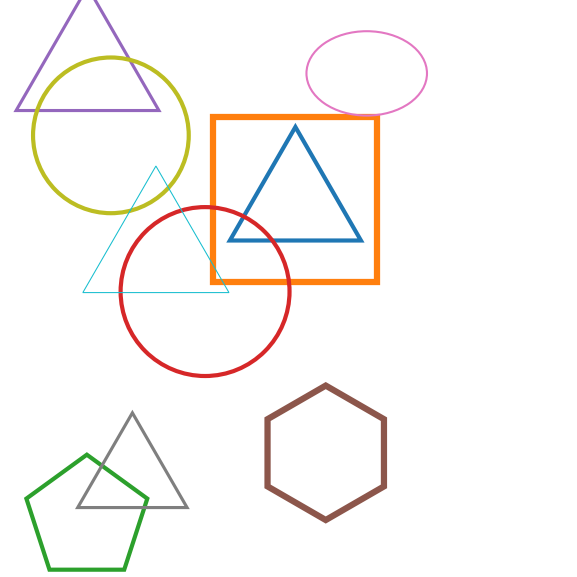[{"shape": "triangle", "thickness": 2, "radius": 0.66, "center": [0.512, 0.648]}, {"shape": "square", "thickness": 3, "radius": 0.71, "center": [0.51, 0.654]}, {"shape": "pentagon", "thickness": 2, "radius": 0.55, "center": [0.15, 0.102]}, {"shape": "circle", "thickness": 2, "radius": 0.73, "center": [0.355, 0.494]}, {"shape": "triangle", "thickness": 1.5, "radius": 0.71, "center": [0.152, 0.879]}, {"shape": "hexagon", "thickness": 3, "radius": 0.58, "center": [0.564, 0.215]}, {"shape": "oval", "thickness": 1, "radius": 0.52, "center": [0.635, 0.872]}, {"shape": "triangle", "thickness": 1.5, "radius": 0.55, "center": [0.229, 0.175]}, {"shape": "circle", "thickness": 2, "radius": 0.67, "center": [0.192, 0.765]}, {"shape": "triangle", "thickness": 0.5, "radius": 0.73, "center": [0.27, 0.566]}]